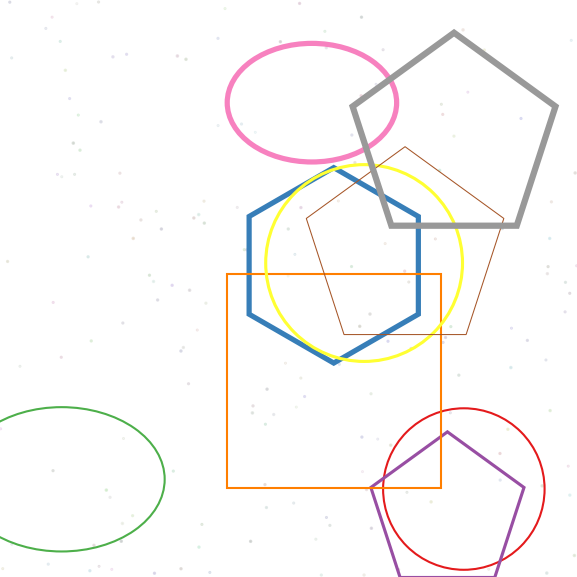[{"shape": "circle", "thickness": 1, "radius": 0.7, "center": [0.803, 0.152]}, {"shape": "hexagon", "thickness": 2.5, "radius": 0.85, "center": [0.578, 0.54]}, {"shape": "oval", "thickness": 1, "radius": 0.89, "center": [0.107, 0.169]}, {"shape": "pentagon", "thickness": 1.5, "radius": 0.7, "center": [0.775, 0.112]}, {"shape": "square", "thickness": 1, "radius": 0.93, "center": [0.578, 0.339]}, {"shape": "circle", "thickness": 1.5, "radius": 0.85, "center": [0.63, 0.544]}, {"shape": "pentagon", "thickness": 0.5, "radius": 0.9, "center": [0.701, 0.565]}, {"shape": "oval", "thickness": 2.5, "radius": 0.73, "center": [0.54, 0.821]}, {"shape": "pentagon", "thickness": 3, "radius": 0.92, "center": [0.786, 0.758]}]